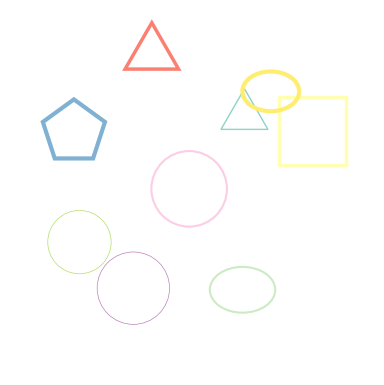[{"shape": "triangle", "thickness": 1, "radius": 0.35, "center": [0.635, 0.699]}, {"shape": "square", "thickness": 2.5, "radius": 0.44, "center": [0.811, 0.659]}, {"shape": "triangle", "thickness": 2.5, "radius": 0.4, "center": [0.394, 0.861]}, {"shape": "pentagon", "thickness": 3, "radius": 0.42, "center": [0.192, 0.657]}, {"shape": "circle", "thickness": 0.5, "radius": 0.41, "center": [0.206, 0.371]}, {"shape": "circle", "thickness": 1.5, "radius": 0.49, "center": [0.491, 0.509]}, {"shape": "circle", "thickness": 0.5, "radius": 0.47, "center": [0.346, 0.251]}, {"shape": "oval", "thickness": 1.5, "radius": 0.42, "center": [0.63, 0.247]}, {"shape": "oval", "thickness": 3, "radius": 0.37, "center": [0.703, 0.763]}]